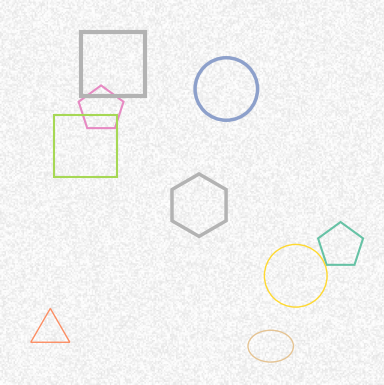[{"shape": "pentagon", "thickness": 1.5, "radius": 0.31, "center": [0.885, 0.362]}, {"shape": "triangle", "thickness": 1, "radius": 0.29, "center": [0.131, 0.14]}, {"shape": "circle", "thickness": 2.5, "radius": 0.41, "center": [0.588, 0.769]}, {"shape": "pentagon", "thickness": 1.5, "radius": 0.31, "center": [0.263, 0.717]}, {"shape": "square", "thickness": 1.5, "radius": 0.41, "center": [0.223, 0.621]}, {"shape": "circle", "thickness": 1, "radius": 0.41, "center": [0.768, 0.284]}, {"shape": "oval", "thickness": 1, "radius": 0.3, "center": [0.703, 0.101]}, {"shape": "hexagon", "thickness": 2.5, "radius": 0.41, "center": [0.517, 0.467]}, {"shape": "square", "thickness": 3, "radius": 0.42, "center": [0.295, 0.834]}]